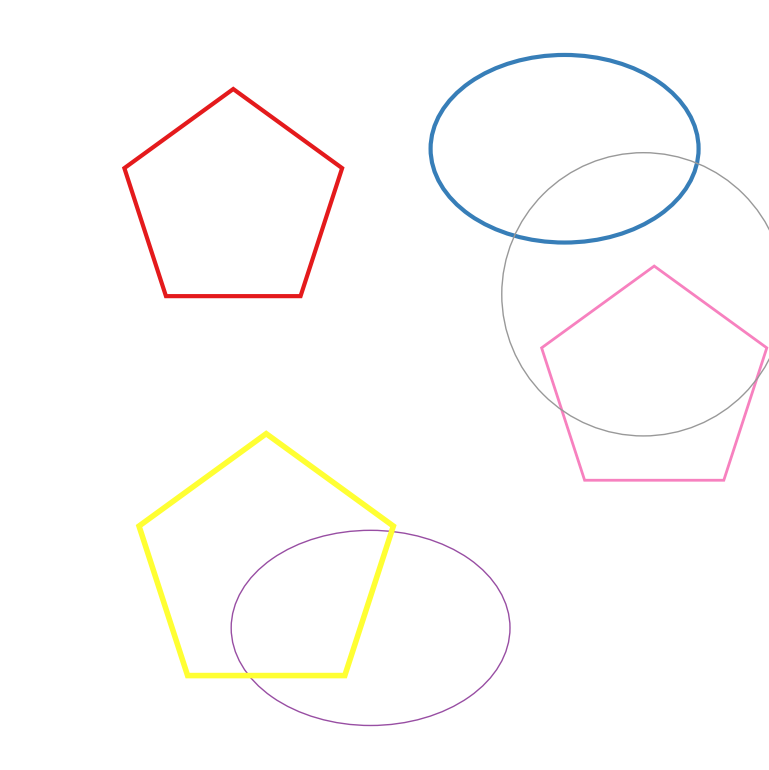[{"shape": "pentagon", "thickness": 1.5, "radius": 0.74, "center": [0.303, 0.736]}, {"shape": "oval", "thickness": 1.5, "radius": 0.87, "center": [0.733, 0.807]}, {"shape": "oval", "thickness": 0.5, "radius": 0.91, "center": [0.481, 0.185]}, {"shape": "pentagon", "thickness": 2, "radius": 0.87, "center": [0.346, 0.263]}, {"shape": "pentagon", "thickness": 1, "radius": 0.77, "center": [0.85, 0.501]}, {"shape": "circle", "thickness": 0.5, "radius": 0.92, "center": [0.836, 0.618]}]